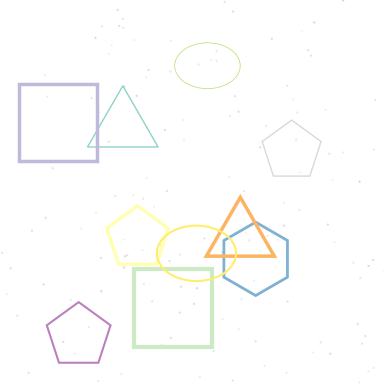[{"shape": "triangle", "thickness": 1, "radius": 0.53, "center": [0.319, 0.671]}, {"shape": "pentagon", "thickness": 2.5, "radius": 0.42, "center": [0.357, 0.381]}, {"shape": "square", "thickness": 2.5, "radius": 0.5, "center": [0.15, 0.682]}, {"shape": "hexagon", "thickness": 2, "radius": 0.48, "center": [0.664, 0.328]}, {"shape": "triangle", "thickness": 2.5, "radius": 0.51, "center": [0.624, 0.386]}, {"shape": "oval", "thickness": 0.5, "radius": 0.43, "center": [0.539, 0.829]}, {"shape": "pentagon", "thickness": 1, "radius": 0.4, "center": [0.757, 0.608]}, {"shape": "pentagon", "thickness": 1.5, "radius": 0.44, "center": [0.204, 0.128]}, {"shape": "square", "thickness": 3, "radius": 0.51, "center": [0.449, 0.199]}, {"shape": "oval", "thickness": 1.5, "radius": 0.51, "center": [0.51, 0.342]}]